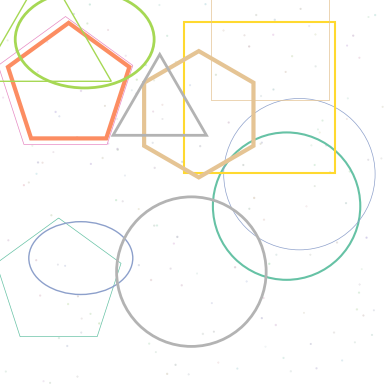[{"shape": "pentagon", "thickness": 0.5, "radius": 0.85, "center": [0.152, 0.263]}, {"shape": "circle", "thickness": 1.5, "radius": 0.96, "center": [0.744, 0.465]}, {"shape": "pentagon", "thickness": 3, "radius": 0.83, "center": [0.178, 0.775]}, {"shape": "oval", "thickness": 1, "radius": 0.68, "center": [0.21, 0.33]}, {"shape": "circle", "thickness": 0.5, "radius": 0.98, "center": [0.778, 0.548]}, {"shape": "pentagon", "thickness": 0.5, "radius": 0.92, "center": [0.17, 0.773]}, {"shape": "triangle", "thickness": 1, "radius": 0.99, "center": [0.118, 0.888]}, {"shape": "oval", "thickness": 2, "radius": 0.9, "center": [0.22, 0.898]}, {"shape": "square", "thickness": 1.5, "radius": 0.98, "center": [0.674, 0.746]}, {"shape": "square", "thickness": 0.5, "radius": 0.77, "center": [0.702, 0.893]}, {"shape": "hexagon", "thickness": 3, "radius": 0.82, "center": [0.516, 0.703]}, {"shape": "triangle", "thickness": 2, "radius": 0.7, "center": [0.415, 0.719]}, {"shape": "circle", "thickness": 2, "radius": 0.97, "center": [0.497, 0.294]}]